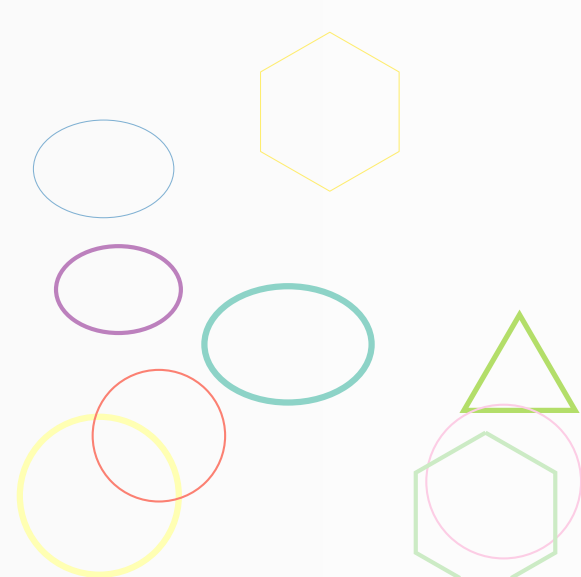[{"shape": "oval", "thickness": 3, "radius": 0.72, "center": [0.496, 0.403]}, {"shape": "circle", "thickness": 3, "radius": 0.68, "center": [0.171, 0.141]}, {"shape": "circle", "thickness": 1, "radius": 0.57, "center": [0.273, 0.245]}, {"shape": "oval", "thickness": 0.5, "radius": 0.6, "center": [0.178, 0.707]}, {"shape": "triangle", "thickness": 2.5, "radius": 0.55, "center": [0.894, 0.344]}, {"shape": "circle", "thickness": 1, "radius": 0.67, "center": [0.867, 0.165]}, {"shape": "oval", "thickness": 2, "radius": 0.54, "center": [0.204, 0.498]}, {"shape": "hexagon", "thickness": 2, "radius": 0.69, "center": [0.835, 0.111]}, {"shape": "hexagon", "thickness": 0.5, "radius": 0.69, "center": [0.567, 0.806]}]